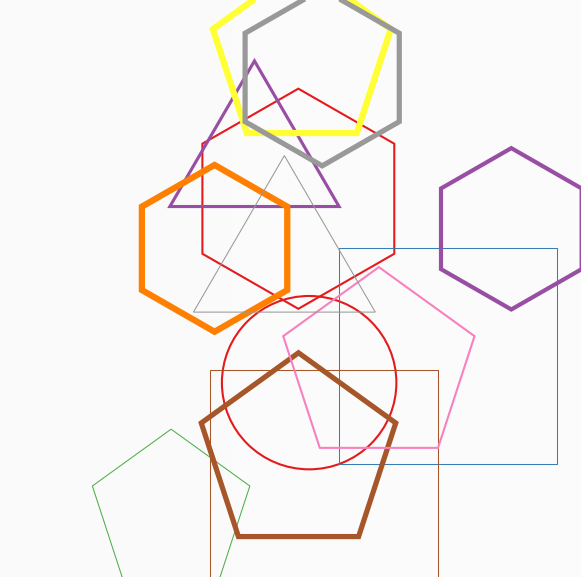[{"shape": "hexagon", "thickness": 1, "radius": 0.95, "center": [0.513, 0.655]}, {"shape": "circle", "thickness": 1, "radius": 0.75, "center": [0.532, 0.337]}, {"shape": "square", "thickness": 0.5, "radius": 0.94, "center": [0.771, 0.383]}, {"shape": "pentagon", "thickness": 0.5, "radius": 0.71, "center": [0.294, 0.114]}, {"shape": "hexagon", "thickness": 2, "radius": 0.7, "center": [0.88, 0.603]}, {"shape": "triangle", "thickness": 1.5, "radius": 0.84, "center": [0.438, 0.726]}, {"shape": "hexagon", "thickness": 3, "radius": 0.72, "center": [0.369, 0.569]}, {"shape": "pentagon", "thickness": 3, "radius": 0.8, "center": [0.519, 0.899]}, {"shape": "pentagon", "thickness": 2.5, "radius": 0.88, "center": [0.514, 0.212]}, {"shape": "square", "thickness": 0.5, "radius": 0.98, "center": [0.557, 0.163]}, {"shape": "pentagon", "thickness": 1, "radius": 0.87, "center": [0.652, 0.364]}, {"shape": "hexagon", "thickness": 2.5, "radius": 0.77, "center": [0.554, 0.865]}, {"shape": "triangle", "thickness": 0.5, "radius": 0.9, "center": [0.489, 0.549]}]